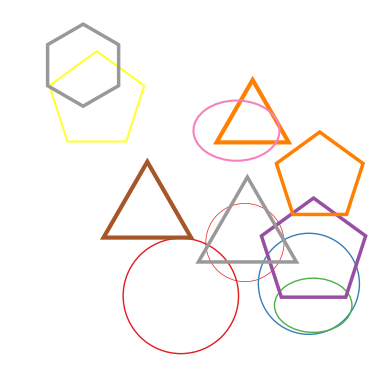[{"shape": "circle", "thickness": 0.5, "radius": 0.51, "center": [0.636, 0.37]}, {"shape": "circle", "thickness": 1, "radius": 0.75, "center": [0.47, 0.231]}, {"shape": "circle", "thickness": 1, "radius": 0.66, "center": [0.802, 0.263]}, {"shape": "oval", "thickness": 1, "radius": 0.5, "center": [0.814, 0.207]}, {"shape": "pentagon", "thickness": 2.5, "radius": 0.71, "center": [0.814, 0.343]}, {"shape": "pentagon", "thickness": 2.5, "radius": 0.59, "center": [0.83, 0.539]}, {"shape": "triangle", "thickness": 3, "radius": 0.54, "center": [0.656, 0.684]}, {"shape": "pentagon", "thickness": 1.5, "radius": 0.65, "center": [0.251, 0.737]}, {"shape": "triangle", "thickness": 3, "radius": 0.66, "center": [0.383, 0.449]}, {"shape": "oval", "thickness": 1.5, "radius": 0.56, "center": [0.614, 0.661]}, {"shape": "hexagon", "thickness": 2.5, "radius": 0.53, "center": [0.216, 0.831]}, {"shape": "triangle", "thickness": 2.5, "radius": 0.74, "center": [0.643, 0.393]}]